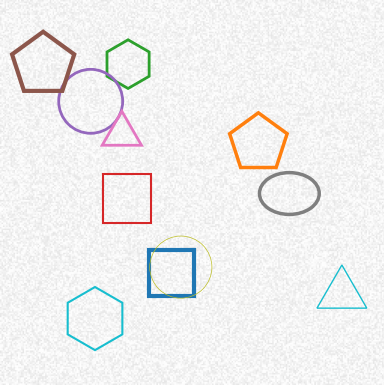[{"shape": "square", "thickness": 3, "radius": 0.29, "center": [0.446, 0.291]}, {"shape": "pentagon", "thickness": 2.5, "radius": 0.39, "center": [0.671, 0.628]}, {"shape": "hexagon", "thickness": 2, "radius": 0.32, "center": [0.333, 0.833]}, {"shape": "square", "thickness": 1.5, "radius": 0.31, "center": [0.33, 0.485]}, {"shape": "circle", "thickness": 2, "radius": 0.42, "center": [0.236, 0.737]}, {"shape": "pentagon", "thickness": 3, "radius": 0.42, "center": [0.112, 0.833]}, {"shape": "triangle", "thickness": 2, "radius": 0.29, "center": [0.316, 0.652]}, {"shape": "oval", "thickness": 2.5, "radius": 0.39, "center": [0.752, 0.497]}, {"shape": "circle", "thickness": 0.5, "radius": 0.4, "center": [0.47, 0.306]}, {"shape": "hexagon", "thickness": 1.5, "radius": 0.41, "center": [0.247, 0.173]}, {"shape": "triangle", "thickness": 1, "radius": 0.37, "center": [0.888, 0.237]}]